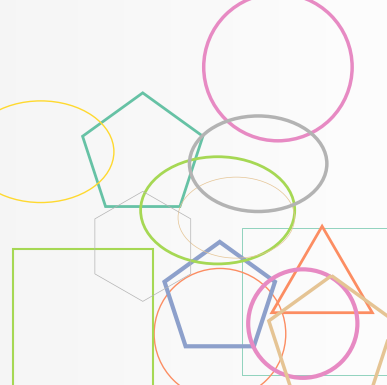[{"shape": "square", "thickness": 0.5, "radius": 0.95, "center": [0.815, 0.217]}, {"shape": "pentagon", "thickness": 2, "radius": 0.82, "center": [0.368, 0.596]}, {"shape": "triangle", "thickness": 2, "radius": 0.75, "center": [0.831, 0.263]}, {"shape": "circle", "thickness": 1, "radius": 0.85, "center": [0.568, 0.133]}, {"shape": "pentagon", "thickness": 3, "radius": 0.75, "center": [0.567, 0.222]}, {"shape": "circle", "thickness": 2.5, "radius": 0.96, "center": [0.717, 0.826]}, {"shape": "circle", "thickness": 3, "radius": 0.7, "center": [0.781, 0.159]}, {"shape": "oval", "thickness": 2, "radius": 0.99, "center": [0.562, 0.454]}, {"shape": "square", "thickness": 1.5, "radius": 0.9, "center": [0.214, 0.174]}, {"shape": "oval", "thickness": 1, "radius": 0.94, "center": [0.105, 0.606]}, {"shape": "oval", "thickness": 0.5, "radius": 0.75, "center": [0.61, 0.435]}, {"shape": "pentagon", "thickness": 2.5, "radius": 0.85, "center": [0.855, 0.114]}, {"shape": "hexagon", "thickness": 0.5, "radius": 0.71, "center": [0.369, 0.36]}, {"shape": "oval", "thickness": 2.5, "radius": 0.89, "center": [0.666, 0.575]}]